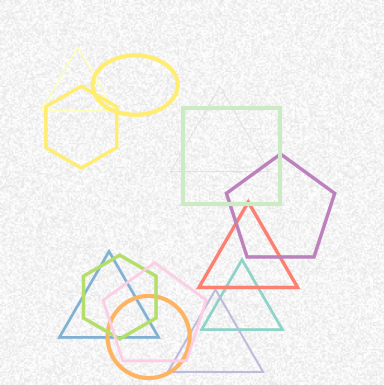[{"shape": "triangle", "thickness": 2, "radius": 0.61, "center": [0.629, 0.204]}, {"shape": "triangle", "thickness": 1, "radius": 0.55, "center": [0.202, 0.767]}, {"shape": "triangle", "thickness": 1.5, "radius": 0.71, "center": [0.56, 0.105]}, {"shape": "triangle", "thickness": 2.5, "radius": 0.74, "center": [0.645, 0.327]}, {"shape": "triangle", "thickness": 2, "radius": 0.74, "center": [0.283, 0.198]}, {"shape": "circle", "thickness": 3, "radius": 0.53, "center": [0.386, 0.125]}, {"shape": "hexagon", "thickness": 2.5, "radius": 0.54, "center": [0.311, 0.228]}, {"shape": "pentagon", "thickness": 2, "radius": 0.7, "center": [0.402, 0.177]}, {"shape": "triangle", "thickness": 0.5, "radius": 0.74, "center": [0.571, 0.628]}, {"shape": "pentagon", "thickness": 2.5, "radius": 0.74, "center": [0.729, 0.452]}, {"shape": "square", "thickness": 3, "radius": 0.63, "center": [0.601, 0.595]}, {"shape": "oval", "thickness": 3, "radius": 0.55, "center": [0.351, 0.779]}, {"shape": "hexagon", "thickness": 2.5, "radius": 0.53, "center": [0.211, 0.67]}]